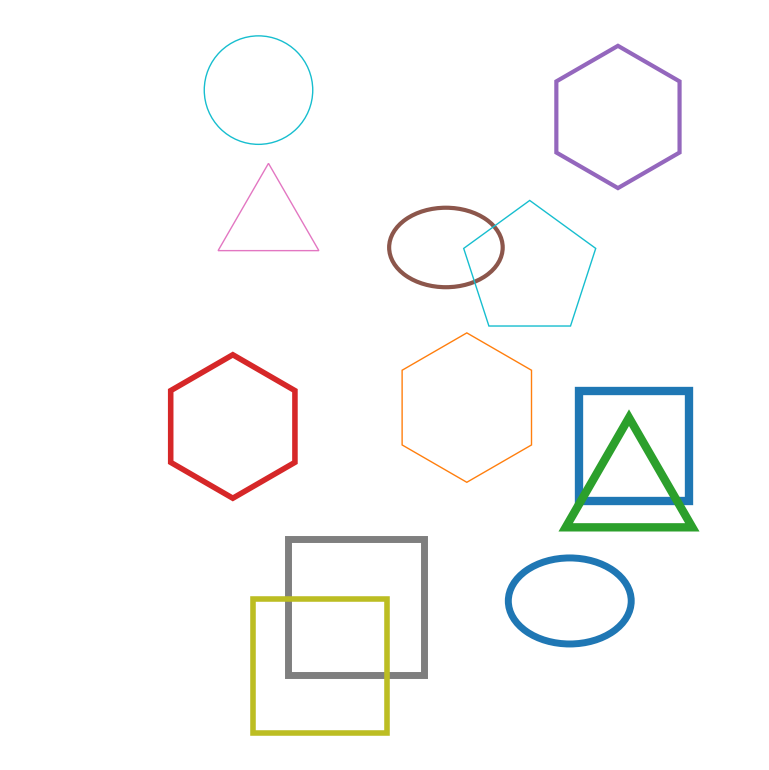[{"shape": "oval", "thickness": 2.5, "radius": 0.4, "center": [0.74, 0.22]}, {"shape": "square", "thickness": 3, "radius": 0.36, "center": [0.823, 0.421]}, {"shape": "hexagon", "thickness": 0.5, "radius": 0.49, "center": [0.606, 0.471]}, {"shape": "triangle", "thickness": 3, "radius": 0.47, "center": [0.817, 0.363]}, {"shape": "hexagon", "thickness": 2, "radius": 0.47, "center": [0.302, 0.446]}, {"shape": "hexagon", "thickness": 1.5, "radius": 0.46, "center": [0.803, 0.848]}, {"shape": "oval", "thickness": 1.5, "radius": 0.37, "center": [0.579, 0.679]}, {"shape": "triangle", "thickness": 0.5, "radius": 0.38, "center": [0.349, 0.712]}, {"shape": "square", "thickness": 2.5, "radius": 0.44, "center": [0.462, 0.212]}, {"shape": "square", "thickness": 2, "radius": 0.44, "center": [0.416, 0.135]}, {"shape": "circle", "thickness": 0.5, "radius": 0.35, "center": [0.336, 0.883]}, {"shape": "pentagon", "thickness": 0.5, "radius": 0.45, "center": [0.688, 0.65]}]